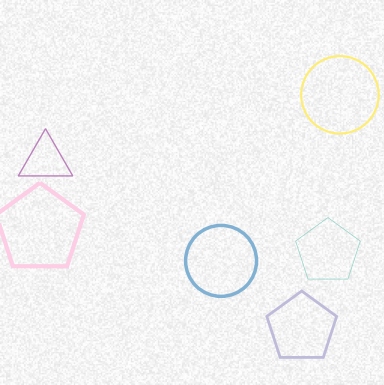[{"shape": "pentagon", "thickness": 0.5, "radius": 0.44, "center": [0.852, 0.347]}, {"shape": "pentagon", "thickness": 2, "radius": 0.48, "center": [0.784, 0.149]}, {"shape": "circle", "thickness": 2.5, "radius": 0.46, "center": [0.574, 0.322]}, {"shape": "pentagon", "thickness": 3, "radius": 0.6, "center": [0.104, 0.405]}, {"shape": "triangle", "thickness": 1, "radius": 0.41, "center": [0.118, 0.584]}, {"shape": "circle", "thickness": 1.5, "radius": 0.5, "center": [0.883, 0.754]}]